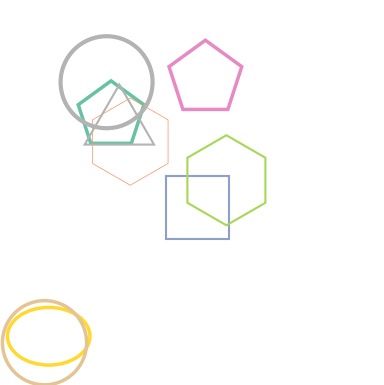[{"shape": "pentagon", "thickness": 2.5, "radius": 0.45, "center": [0.288, 0.7]}, {"shape": "hexagon", "thickness": 0.5, "radius": 0.57, "center": [0.338, 0.632]}, {"shape": "square", "thickness": 1.5, "radius": 0.41, "center": [0.514, 0.46]}, {"shape": "pentagon", "thickness": 2.5, "radius": 0.5, "center": [0.533, 0.796]}, {"shape": "hexagon", "thickness": 1.5, "radius": 0.58, "center": [0.588, 0.532]}, {"shape": "oval", "thickness": 2.5, "radius": 0.54, "center": [0.127, 0.127]}, {"shape": "circle", "thickness": 2.5, "radius": 0.55, "center": [0.116, 0.11]}, {"shape": "circle", "thickness": 3, "radius": 0.6, "center": [0.277, 0.786]}, {"shape": "triangle", "thickness": 1.5, "radius": 0.52, "center": [0.31, 0.676]}]